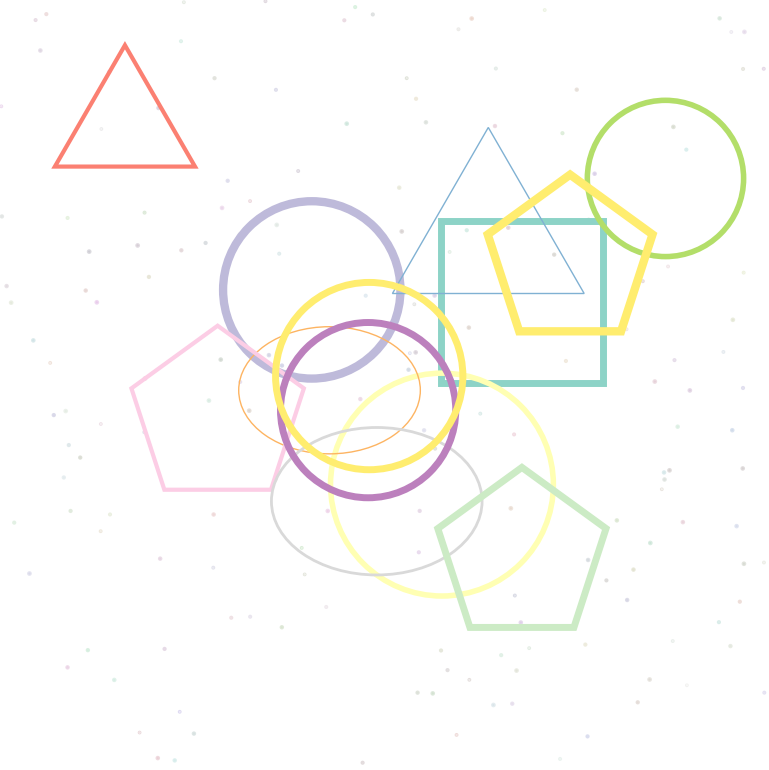[{"shape": "square", "thickness": 2.5, "radius": 0.53, "center": [0.678, 0.608]}, {"shape": "circle", "thickness": 2, "radius": 0.72, "center": [0.574, 0.371]}, {"shape": "circle", "thickness": 3, "radius": 0.58, "center": [0.405, 0.624]}, {"shape": "triangle", "thickness": 1.5, "radius": 0.53, "center": [0.162, 0.836]}, {"shape": "triangle", "thickness": 0.5, "radius": 0.72, "center": [0.634, 0.691]}, {"shape": "oval", "thickness": 0.5, "radius": 0.59, "center": [0.428, 0.493]}, {"shape": "circle", "thickness": 2, "radius": 0.51, "center": [0.864, 0.768]}, {"shape": "pentagon", "thickness": 1.5, "radius": 0.59, "center": [0.283, 0.459]}, {"shape": "oval", "thickness": 1, "radius": 0.68, "center": [0.489, 0.349]}, {"shape": "circle", "thickness": 2.5, "radius": 0.57, "center": [0.478, 0.467]}, {"shape": "pentagon", "thickness": 2.5, "radius": 0.57, "center": [0.678, 0.278]}, {"shape": "circle", "thickness": 2.5, "radius": 0.61, "center": [0.48, 0.512]}, {"shape": "pentagon", "thickness": 3, "radius": 0.56, "center": [0.74, 0.661]}]